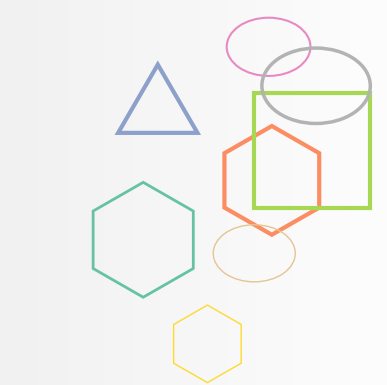[{"shape": "hexagon", "thickness": 2, "radius": 0.75, "center": [0.37, 0.377]}, {"shape": "hexagon", "thickness": 3, "radius": 0.71, "center": [0.701, 0.531]}, {"shape": "triangle", "thickness": 3, "radius": 0.59, "center": [0.407, 0.714]}, {"shape": "oval", "thickness": 1.5, "radius": 0.54, "center": [0.693, 0.878]}, {"shape": "square", "thickness": 3, "radius": 0.74, "center": [0.805, 0.609]}, {"shape": "hexagon", "thickness": 1, "radius": 0.5, "center": [0.535, 0.107]}, {"shape": "oval", "thickness": 1, "radius": 0.53, "center": [0.656, 0.342]}, {"shape": "oval", "thickness": 2.5, "radius": 0.7, "center": [0.816, 0.777]}]